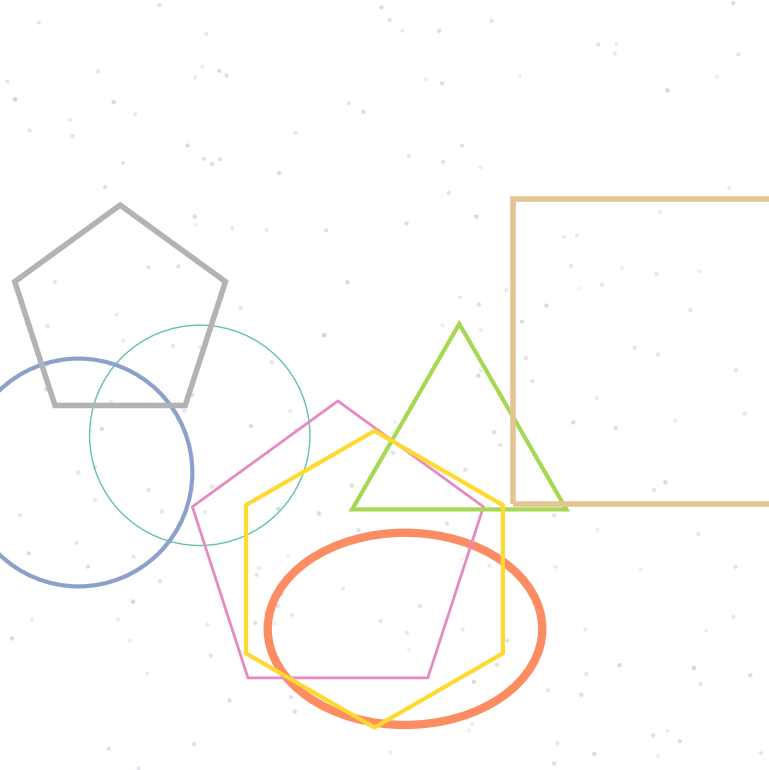[{"shape": "circle", "thickness": 0.5, "radius": 0.72, "center": [0.259, 0.435]}, {"shape": "oval", "thickness": 3, "radius": 0.89, "center": [0.526, 0.183]}, {"shape": "circle", "thickness": 1.5, "radius": 0.74, "center": [0.102, 0.386]}, {"shape": "pentagon", "thickness": 1, "radius": 0.99, "center": [0.439, 0.28]}, {"shape": "triangle", "thickness": 1.5, "radius": 0.8, "center": [0.596, 0.419]}, {"shape": "hexagon", "thickness": 1.5, "radius": 0.96, "center": [0.486, 0.248]}, {"shape": "square", "thickness": 2, "radius": 0.99, "center": [0.864, 0.543]}, {"shape": "pentagon", "thickness": 2, "radius": 0.72, "center": [0.156, 0.59]}]